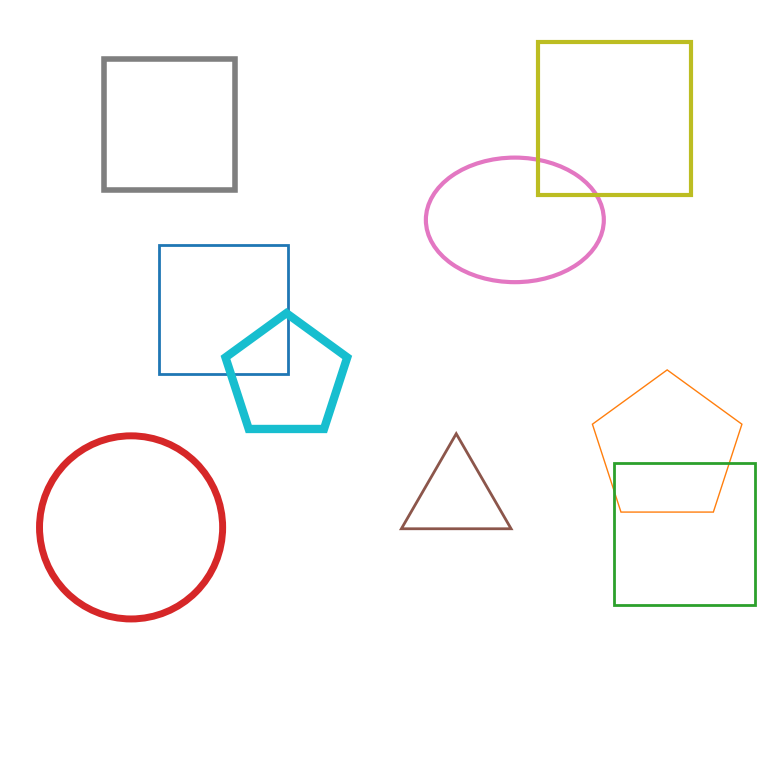[{"shape": "square", "thickness": 1, "radius": 0.42, "center": [0.29, 0.598]}, {"shape": "pentagon", "thickness": 0.5, "radius": 0.51, "center": [0.866, 0.418]}, {"shape": "square", "thickness": 1, "radius": 0.46, "center": [0.889, 0.306]}, {"shape": "circle", "thickness": 2.5, "radius": 0.59, "center": [0.17, 0.315]}, {"shape": "triangle", "thickness": 1, "radius": 0.41, "center": [0.593, 0.354]}, {"shape": "oval", "thickness": 1.5, "radius": 0.58, "center": [0.669, 0.714]}, {"shape": "square", "thickness": 2, "radius": 0.43, "center": [0.22, 0.838]}, {"shape": "square", "thickness": 1.5, "radius": 0.5, "center": [0.798, 0.846]}, {"shape": "pentagon", "thickness": 3, "radius": 0.42, "center": [0.372, 0.51]}]